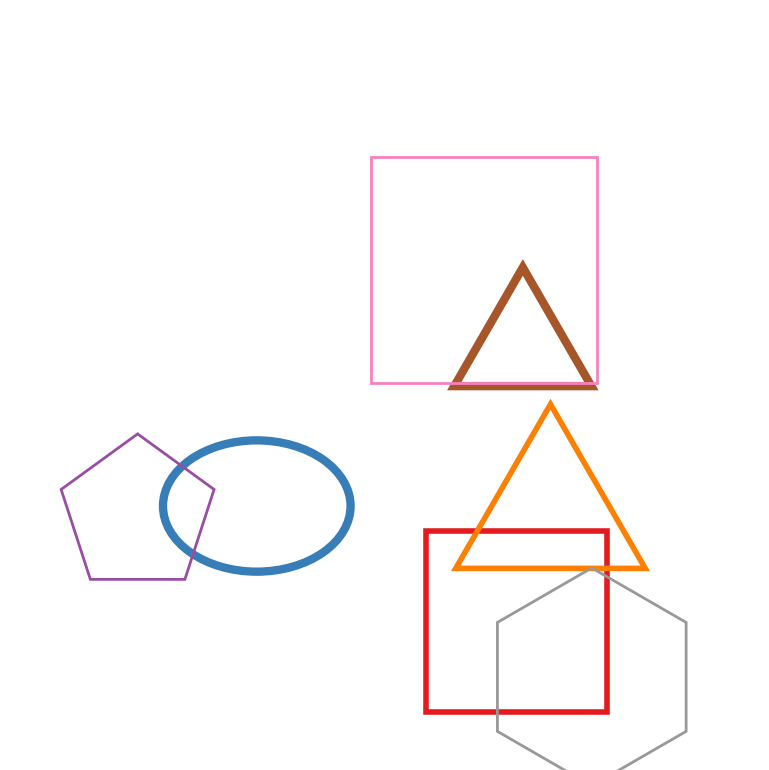[{"shape": "square", "thickness": 2, "radius": 0.59, "center": [0.671, 0.193]}, {"shape": "oval", "thickness": 3, "radius": 0.61, "center": [0.333, 0.343]}, {"shape": "pentagon", "thickness": 1, "radius": 0.52, "center": [0.179, 0.332]}, {"shape": "triangle", "thickness": 2, "radius": 0.71, "center": [0.715, 0.333]}, {"shape": "triangle", "thickness": 3, "radius": 0.51, "center": [0.679, 0.55]}, {"shape": "square", "thickness": 1, "radius": 0.73, "center": [0.629, 0.649]}, {"shape": "hexagon", "thickness": 1, "radius": 0.71, "center": [0.769, 0.121]}]